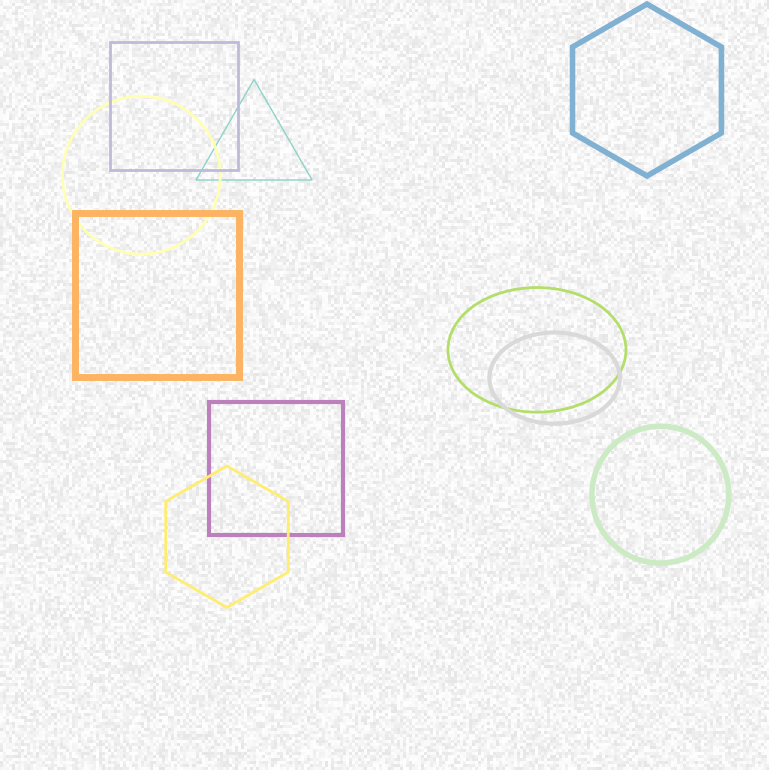[{"shape": "triangle", "thickness": 0.5, "radius": 0.44, "center": [0.33, 0.81]}, {"shape": "circle", "thickness": 1, "radius": 0.51, "center": [0.184, 0.773]}, {"shape": "square", "thickness": 1, "radius": 0.42, "center": [0.226, 0.863]}, {"shape": "hexagon", "thickness": 2, "radius": 0.56, "center": [0.84, 0.883]}, {"shape": "square", "thickness": 2.5, "radius": 0.53, "center": [0.203, 0.617]}, {"shape": "oval", "thickness": 1, "radius": 0.58, "center": [0.697, 0.546]}, {"shape": "oval", "thickness": 1.5, "radius": 0.42, "center": [0.72, 0.509]}, {"shape": "square", "thickness": 1.5, "radius": 0.43, "center": [0.358, 0.392]}, {"shape": "circle", "thickness": 2, "radius": 0.44, "center": [0.858, 0.358]}, {"shape": "hexagon", "thickness": 1, "radius": 0.46, "center": [0.295, 0.303]}]